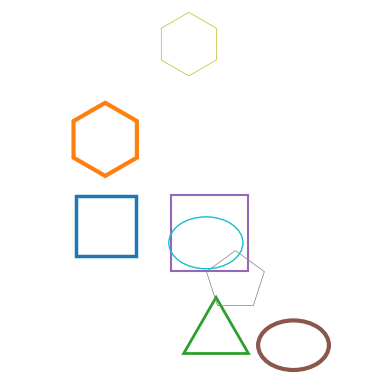[{"shape": "square", "thickness": 2.5, "radius": 0.39, "center": [0.275, 0.412]}, {"shape": "hexagon", "thickness": 3, "radius": 0.47, "center": [0.273, 0.638]}, {"shape": "triangle", "thickness": 2, "radius": 0.49, "center": [0.561, 0.13]}, {"shape": "square", "thickness": 1.5, "radius": 0.5, "center": [0.544, 0.395]}, {"shape": "oval", "thickness": 3, "radius": 0.46, "center": [0.762, 0.103]}, {"shape": "pentagon", "thickness": 0.5, "radius": 0.4, "center": [0.611, 0.27]}, {"shape": "hexagon", "thickness": 0.5, "radius": 0.41, "center": [0.49, 0.885]}, {"shape": "oval", "thickness": 1, "radius": 0.48, "center": [0.535, 0.369]}]